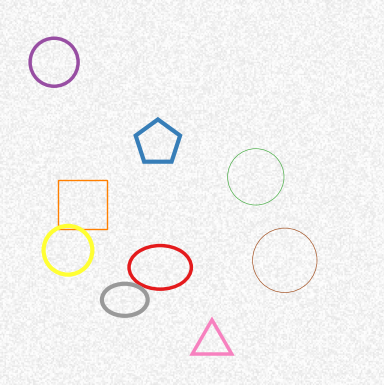[{"shape": "oval", "thickness": 2.5, "radius": 0.4, "center": [0.416, 0.306]}, {"shape": "pentagon", "thickness": 3, "radius": 0.3, "center": [0.41, 0.629]}, {"shape": "circle", "thickness": 0.5, "radius": 0.37, "center": [0.664, 0.541]}, {"shape": "circle", "thickness": 2.5, "radius": 0.31, "center": [0.141, 0.838]}, {"shape": "square", "thickness": 1, "radius": 0.32, "center": [0.215, 0.47]}, {"shape": "circle", "thickness": 3, "radius": 0.32, "center": [0.177, 0.35]}, {"shape": "circle", "thickness": 0.5, "radius": 0.42, "center": [0.74, 0.324]}, {"shape": "triangle", "thickness": 2.5, "radius": 0.3, "center": [0.551, 0.11]}, {"shape": "oval", "thickness": 3, "radius": 0.3, "center": [0.324, 0.221]}]